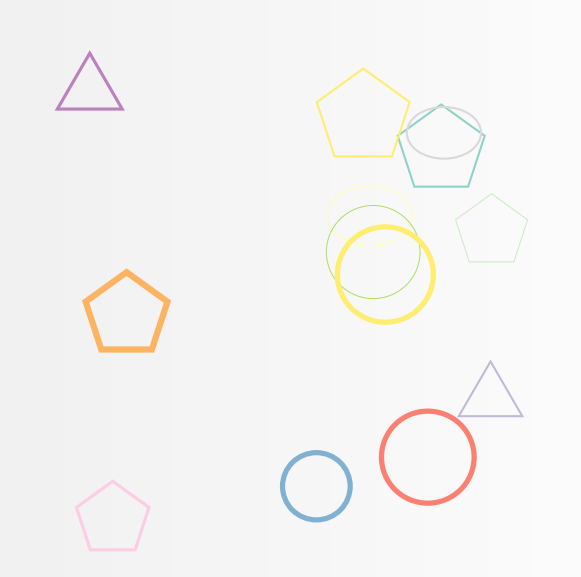[{"shape": "pentagon", "thickness": 1, "radius": 0.39, "center": [0.759, 0.74]}, {"shape": "oval", "thickness": 0.5, "radius": 0.37, "center": [0.636, 0.625]}, {"shape": "triangle", "thickness": 1, "radius": 0.32, "center": [0.844, 0.31]}, {"shape": "circle", "thickness": 2.5, "radius": 0.4, "center": [0.736, 0.208]}, {"shape": "circle", "thickness": 2.5, "radius": 0.29, "center": [0.544, 0.157]}, {"shape": "pentagon", "thickness": 3, "radius": 0.37, "center": [0.218, 0.454]}, {"shape": "circle", "thickness": 0.5, "radius": 0.4, "center": [0.642, 0.563]}, {"shape": "pentagon", "thickness": 1.5, "radius": 0.33, "center": [0.194, 0.1]}, {"shape": "oval", "thickness": 1, "radius": 0.32, "center": [0.764, 0.769]}, {"shape": "triangle", "thickness": 1.5, "radius": 0.32, "center": [0.154, 0.843]}, {"shape": "pentagon", "thickness": 0.5, "radius": 0.33, "center": [0.846, 0.598]}, {"shape": "circle", "thickness": 2.5, "radius": 0.41, "center": [0.663, 0.524]}, {"shape": "pentagon", "thickness": 1, "radius": 0.42, "center": [0.625, 0.796]}]